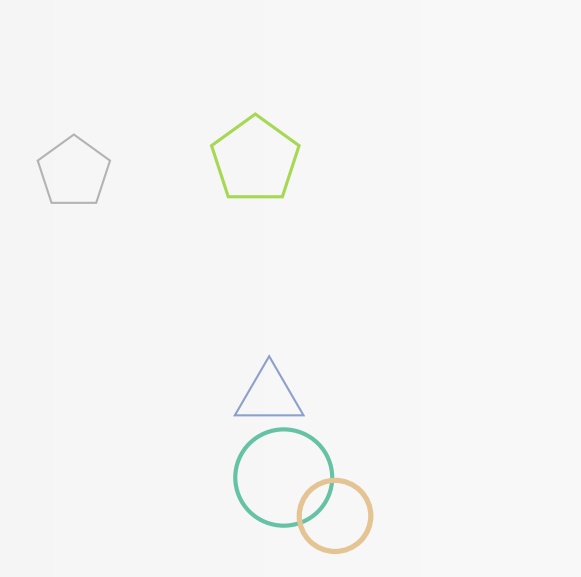[{"shape": "circle", "thickness": 2, "radius": 0.42, "center": [0.488, 0.172]}, {"shape": "triangle", "thickness": 1, "radius": 0.34, "center": [0.463, 0.314]}, {"shape": "pentagon", "thickness": 1.5, "radius": 0.4, "center": [0.439, 0.722]}, {"shape": "circle", "thickness": 2.5, "radius": 0.31, "center": [0.576, 0.106]}, {"shape": "pentagon", "thickness": 1, "radius": 0.33, "center": [0.127, 0.701]}]